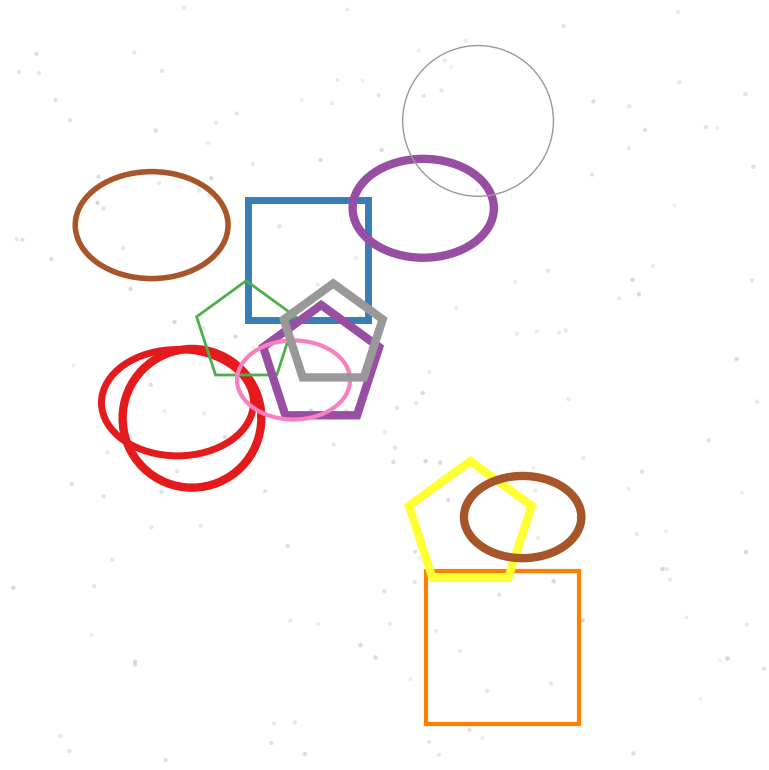[{"shape": "circle", "thickness": 3, "radius": 0.45, "center": [0.249, 0.457]}, {"shape": "oval", "thickness": 2.5, "radius": 0.49, "center": [0.23, 0.477]}, {"shape": "square", "thickness": 2.5, "radius": 0.39, "center": [0.4, 0.662]}, {"shape": "pentagon", "thickness": 1, "radius": 0.34, "center": [0.32, 0.568]}, {"shape": "oval", "thickness": 3, "radius": 0.46, "center": [0.55, 0.73]}, {"shape": "pentagon", "thickness": 3, "radius": 0.4, "center": [0.417, 0.525]}, {"shape": "square", "thickness": 1.5, "radius": 0.5, "center": [0.653, 0.159]}, {"shape": "pentagon", "thickness": 3, "radius": 0.42, "center": [0.611, 0.317]}, {"shape": "oval", "thickness": 2, "radius": 0.5, "center": [0.197, 0.708]}, {"shape": "oval", "thickness": 3, "radius": 0.38, "center": [0.679, 0.329]}, {"shape": "oval", "thickness": 1.5, "radius": 0.37, "center": [0.381, 0.506]}, {"shape": "pentagon", "thickness": 3, "radius": 0.34, "center": [0.433, 0.564]}, {"shape": "circle", "thickness": 0.5, "radius": 0.49, "center": [0.621, 0.843]}]